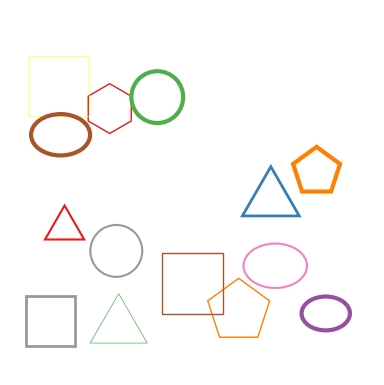[{"shape": "hexagon", "thickness": 1, "radius": 0.32, "center": [0.285, 0.718]}, {"shape": "triangle", "thickness": 1.5, "radius": 0.29, "center": [0.168, 0.407]}, {"shape": "triangle", "thickness": 2, "radius": 0.43, "center": [0.703, 0.482]}, {"shape": "circle", "thickness": 3, "radius": 0.34, "center": [0.408, 0.748]}, {"shape": "triangle", "thickness": 0.5, "radius": 0.43, "center": [0.308, 0.152]}, {"shape": "oval", "thickness": 3, "radius": 0.31, "center": [0.846, 0.186]}, {"shape": "pentagon", "thickness": 3, "radius": 0.32, "center": [0.822, 0.554]}, {"shape": "pentagon", "thickness": 1, "radius": 0.42, "center": [0.62, 0.192]}, {"shape": "square", "thickness": 0.5, "radius": 0.39, "center": [0.154, 0.777]}, {"shape": "oval", "thickness": 3, "radius": 0.38, "center": [0.157, 0.65]}, {"shape": "square", "thickness": 1, "radius": 0.39, "center": [0.5, 0.264]}, {"shape": "oval", "thickness": 1.5, "radius": 0.41, "center": [0.715, 0.31]}, {"shape": "circle", "thickness": 1.5, "radius": 0.34, "center": [0.302, 0.348]}, {"shape": "square", "thickness": 2, "radius": 0.32, "center": [0.132, 0.165]}]